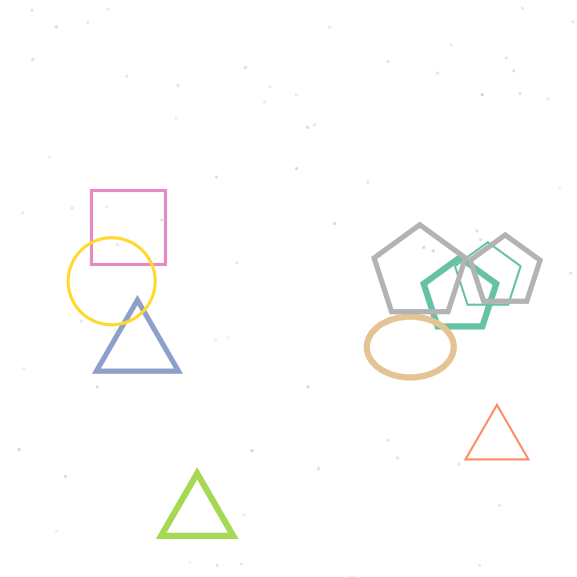[{"shape": "pentagon", "thickness": 1, "radius": 0.3, "center": [0.845, 0.52]}, {"shape": "pentagon", "thickness": 3, "radius": 0.33, "center": [0.796, 0.487]}, {"shape": "triangle", "thickness": 1, "radius": 0.31, "center": [0.861, 0.235]}, {"shape": "triangle", "thickness": 2.5, "radius": 0.41, "center": [0.238, 0.397]}, {"shape": "square", "thickness": 1.5, "radius": 0.32, "center": [0.222, 0.606]}, {"shape": "triangle", "thickness": 3, "radius": 0.36, "center": [0.341, 0.107]}, {"shape": "circle", "thickness": 1.5, "radius": 0.38, "center": [0.193, 0.512]}, {"shape": "oval", "thickness": 3, "radius": 0.38, "center": [0.71, 0.398]}, {"shape": "pentagon", "thickness": 2.5, "radius": 0.42, "center": [0.727, 0.527]}, {"shape": "pentagon", "thickness": 2.5, "radius": 0.32, "center": [0.875, 0.529]}]